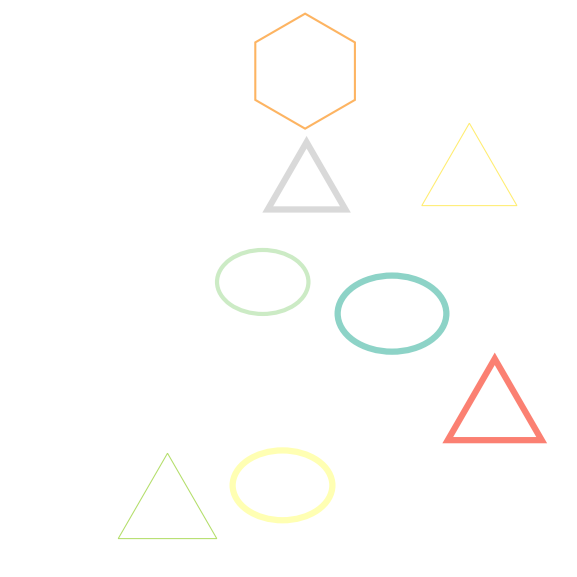[{"shape": "oval", "thickness": 3, "radius": 0.47, "center": [0.679, 0.456]}, {"shape": "oval", "thickness": 3, "radius": 0.43, "center": [0.489, 0.159]}, {"shape": "triangle", "thickness": 3, "radius": 0.47, "center": [0.857, 0.284]}, {"shape": "hexagon", "thickness": 1, "radius": 0.5, "center": [0.528, 0.876]}, {"shape": "triangle", "thickness": 0.5, "radius": 0.49, "center": [0.29, 0.116]}, {"shape": "triangle", "thickness": 3, "radius": 0.39, "center": [0.531, 0.675]}, {"shape": "oval", "thickness": 2, "radius": 0.4, "center": [0.455, 0.511]}, {"shape": "triangle", "thickness": 0.5, "radius": 0.48, "center": [0.813, 0.691]}]